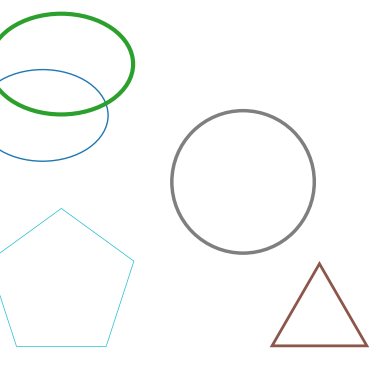[{"shape": "oval", "thickness": 1, "radius": 0.85, "center": [0.111, 0.7]}, {"shape": "oval", "thickness": 3, "radius": 0.93, "center": [0.159, 0.834]}, {"shape": "triangle", "thickness": 2, "radius": 0.71, "center": [0.83, 0.173]}, {"shape": "circle", "thickness": 2.5, "radius": 0.93, "center": [0.631, 0.528]}, {"shape": "pentagon", "thickness": 0.5, "radius": 0.99, "center": [0.159, 0.26]}]